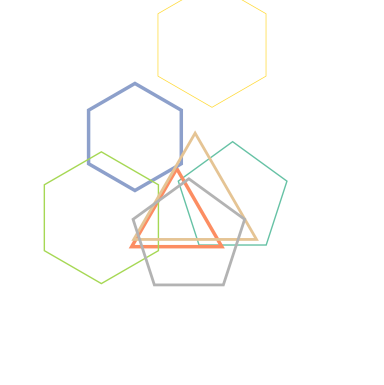[{"shape": "pentagon", "thickness": 1, "radius": 0.74, "center": [0.604, 0.484]}, {"shape": "triangle", "thickness": 2.5, "radius": 0.68, "center": [0.459, 0.427]}, {"shape": "hexagon", "thickness": 2.5, "radius": 0.7, "center": [0.35, 0.644]}, {"shape": "hexagon", "thickness": 1, "radius": 0.86, "center": [0.263, 0.434]}, {"shape": "hexagon", "thickness": 0.5, "radius": 0.81, "center": [0.551, 0.883]}, {"shape": "triangle", "thickness": 2, "radius": 0.92, "center": [0.507, 0.47]}, {"shape": "pentagon", "thickness": 2, "radius": 0.76, "center": [0.491, 0.383]}]